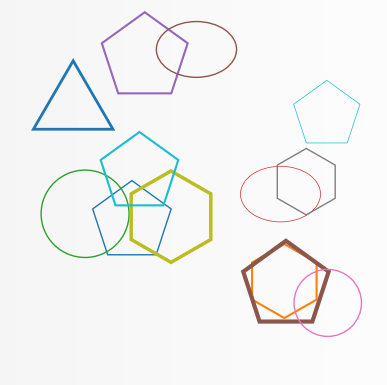[{"shape": "triangle", "thickness": 2, "radius": 0.59, "center": [0.189, 0.724]}, {"shape": "pentagon", "thickness": 1, "radius": 0.53, "center": [0.34, 0.424]}, {"shape": "hexagon", "thickness": 1.5, "radius": 0.48, "center": [0.734, 0.27]}, {"shape": "circle", "thickness": 1, "radius": 0.57, "center": [0.22, 0.445]}, {"shape": "oval", "thickness": 0.5, "radius": 0.52, "center": [0.724, 0.496]}, {"shape": "pentagon", "thickness": 1.5, "radius": 0.58, "center": [0.374, 0.852]}, {"shape": "pentagon", "thickness": 3, "radius": 0.58, "center": [0.738, 0.259]}, {"shape": "oval", "thickness": 1, "radius": 0.52, "center": [0.507, 0.872]}, {"shape": "circle", "thickness": 1, "radius": 0.44, "center": [0.846, 0.213]}, {"shape": "hexagon", "thickness": 1, "radius": 0.43, "center": [0.79, 0.528]}, {"shape": "hexagon", "thickness": 2.5, "radius": 0.59, "center": [0.441, 0.437]}, {"shape": "pentagon", "thickness": 1.5, "radius": 0.53, "center": [0.36, 0.552]}, {"shape": "pentagon", "thickness": 0.5, "radius": 0.45, "center": [0.843, 0.701]}]